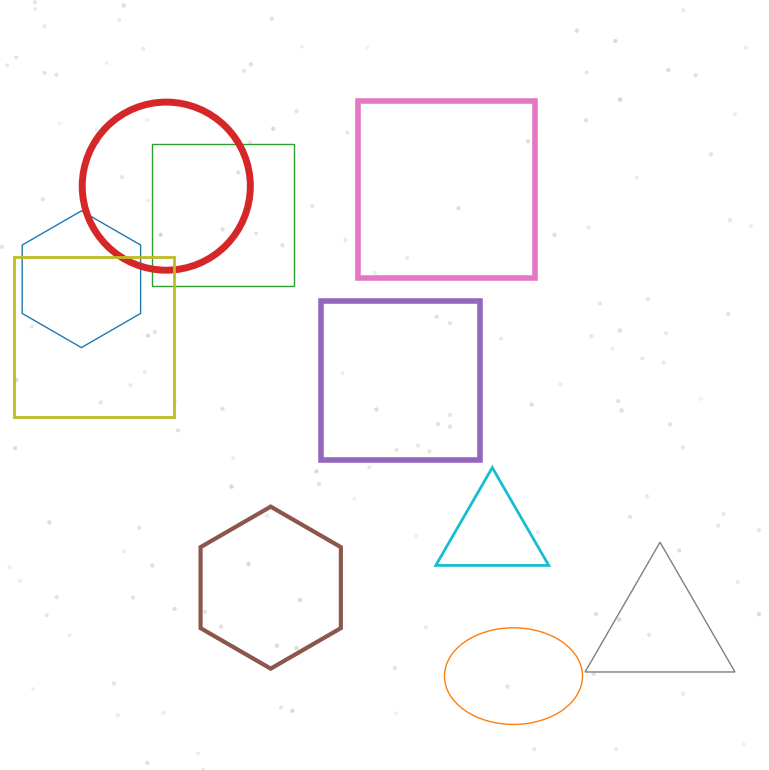[{"shape": "hexagon", "thickness": 0.5, "radius": 0.44, "center": [0.106, 0.637]}, {"shape": "oval", "thickness": 0.5, "radius": 0.45, "center": [0.667, 0.122]}, {"shape": "square", "thickness": 0.5, "radius": 0.46, "center": [0.289, 0.721]}, {"shape": "circle", "thickness": 2.5, "radius": 0.55, "center": [0.216, 0.758]}, {"shape": "square", "thickness": 2, "radius": 0.52, "center": [0.52, 0.506]}, {"shape": "hexagon", "thickness": 1.5, "radius": 0.53, "center": [0.352, 0.237]}, {"shape": "square", "thickness": 2, "radius": 0.58, "center": [0.58, 0.754]}, {"shape": "triangle", "thickness": 0.5, "radius": 0.56, "center": [0.857, 0.183]}, {"shape": "square", "thickness": 1, "radius": 0.52, "center": [0.122, 0.563]}, {"shape": "triangle", "thickness": 1, "radius": 0.42, "center": [0.639, 0.308]}]